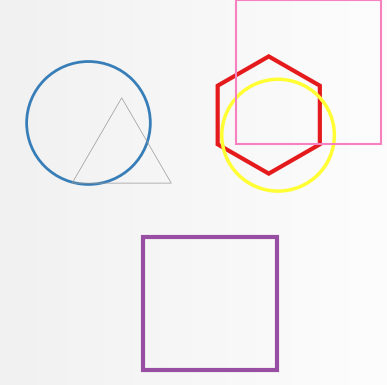[{"shape": "hexagon", "thickness": 3, "radius": 0.76, "center": [0.694, 0.701]}, {"shape": "circle", "thickness": 2, "radius": 0.8, "center": [0.228, 0.681]}, {"shape": "square", "thickness": 3, "radius": 0.86, "center": [0.543, 0.212]}, {"shape": "circle", "thickness": 2.5, "radius": 0.73, "center": [0.718, 0.649]}, {"shape": "square", "thickness": 1.5, "radius": 0.93, "center": [0.796, 0.813]}, {"shape": "triangle", "thickness": 0.5, "radius": 0.74, "center": [0.314, 0.598]}]